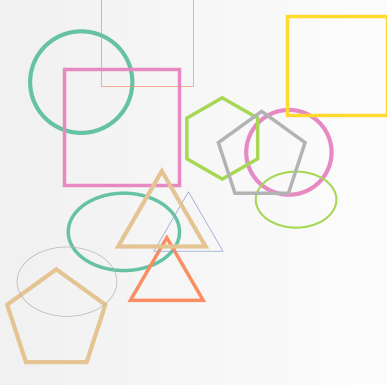[{"shape": "circle", "thickness": 3, "radius": 0.66, "center": [0.21, 0.787]}, {"shape": "oval", "thickness": 2.5, "radius": 0.72, "center": [0.32, 0.398]}, {"shape": "square", "thickness": 0.5, "radius": 0.59, "center": [0.38, 0.896]}, {"shape": "triangle", "thickness": 2.5, "radius": 0.54, "center": [0.43, 0.274]}, {"shape": "triangle", "thickness": 0.5, "radius": 0.51, "center": [0.486, 0.399]}, {"shape": "square", "thickness": 2.5, "radius": 0.75, "center": [0.314, 0.67]}, {"shape": "circle", "thickness": 3, "radius": 0.55, "center": [0.746, 0.604]}, {"shape": "oval", "thickness": 1.5, "radius": 0.52, "center": [0.764, 0.482]}, {"shape": "hexagon", "thickness": 2.5, "radius": 0.53, "center": [0.574, 0.64]}, {"shape": "square", "thickness": 2.5, "radius": 0.64, "center": [0.87, 0.83]}, {"shape": "triangle", "thickness": 3, "radius": 0.65, "center": [0.418, 0.425]}, {"shape": "pentagon", "thickness": 3, "radius": 0.67, "center": [0.145, 0.167]}, {"shape": "pentagon", "thickness": 2.5, "radius": 0.59, "center": [0.675, 0.593]}, {"shape": "oval", "thickness": 0.5, "radius": 0.64, "center": [0.173, 0.268]}]